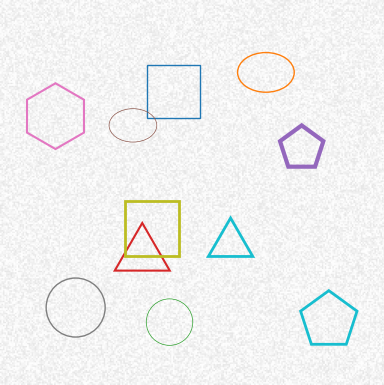[{"shape": "square", "thickness": 1, "radius": 0.34, "center": [0.45, 0.762]}, {"shape": "oval", "thickness": 1, "radius": 0.37, "center": [0.691, 0.812]}, {"shape": "circle", "thickness": 0.5, "radius": 0.3, "center": [0.44, 0.163]}, {"shape": "triangle", "thickness": 1.5, "radius": 0.41, "center": [0.369, 0.338]}, {"shape": "pentagon", "thickness": 3, "radius": 0.3, "center": [0.784, 0.615]}, {"shape": "oval", "thickness": 0.5, "radius": 0.31, "center": [0.345, 0.674]}, {"shape": "hexagon", "thickness": 1.5, "radius": 0.43, "center": [0.144, 0.698]}, {"shape": "circle", "thickness": 1, "radius": 0.38, "center": [0.196, 0.201]}, {"shape": "square", "thickness": 2, "radius": 0.35, "center": [0.395, 0.407]}, {"shape": "pentagon", "thickness": 2, "radius": 0.39, "center": [0.854, 0.168]}, {"shape": "triangle", "thickness": 2, "radius": 0.33, "center": [0.599, 0.367]}]